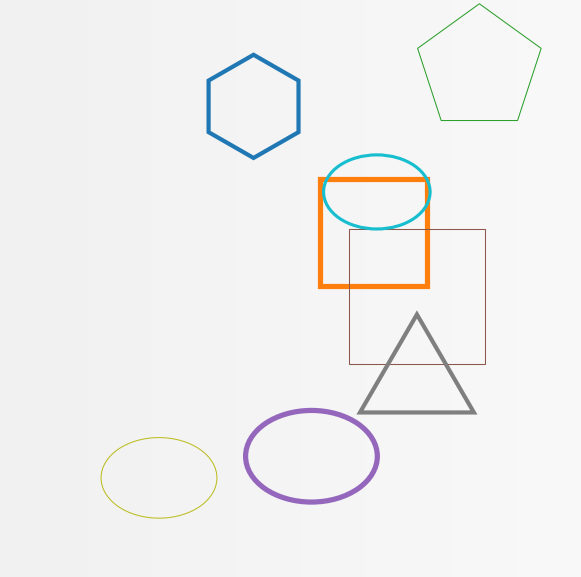[{"shape": "hexagon", "thickness": 2, "radius": 0.45, "center": [0.436, 0.815]}, {"shape": "square", "thickness": 2.5, "radius": 0.46, "center": [0.642, 0.596]}, {"shape": "pentagon", "thickness": 0.5, "radius": 0.56, "center": [0.825, 0.881]}, {"shape": "oval", "thickness": 2.5, "radius": 0.57, "center": [0.536, 0.209]}, {"shape": "square", "thickness": 0.5, "radius": 0.58, "center": [0.717, 0.486]}, {"shape": "triangle", "thickness": 2, "radius": 0.57, "center": [0.717, 0.341]}, {"shape": "oval", "thickness": 0.5, "radius": 0.5, "center": [0.274, 0.172]}, {"shape": "oval", "thickness": 1.5, "radius": 0.46, "center": [0.648, 0.667]}]